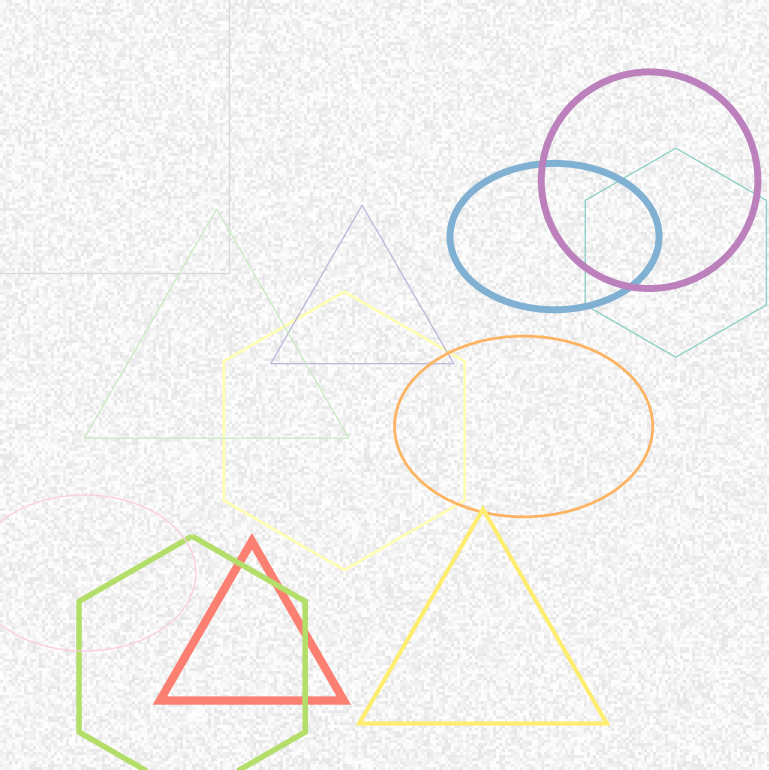[{"shape": "hexagon", "thickness": 0.5, "radius": 0.68, "center": [0.878, 0.672]}, {"shape": "hexagon", "thickness": 1, "radius": 0.9, "center": [0.447, 0.44]}, {"shape": "triangle", "thickness": 0.5, "radius": 0.69, "center": [0.47, 0.596]}, {"shape": "triangle", "thickness": 3, "radius": 0.69, "center": [0.327, 0.159]}, {"shape": "oval", "thickness": 2.5, "radius": 0.68, "center": [0.72, 0.693]}, {"shape": "oval", "thickness": 1, "radius": 0.84, "center": [0.68, 0.446]}, {"shape": "hexagon", "thickness": 2, "radius": 0.85, "center": [0.249, 0.134]}, {"shape": "oval", "thickness": 0.5, "radius": 0.72, "center": [0.11, 0.256]}, {"shape": "square", "thickness": 0.5, "radius": 0.95, "center": [0.108, 0.835]}, {"shape": "circle", "thickness": 2.5, "radius": 0.7, "center": [0.844, 0.766]}, {"shape": "triangle", "thickness": 0.5, "radius": 0.99, "center": [0.281, 0.53]}, {"shape": "triangle", "thickness": 1.5, "radius": 0.93, "center": [0.627, 0.153]}]